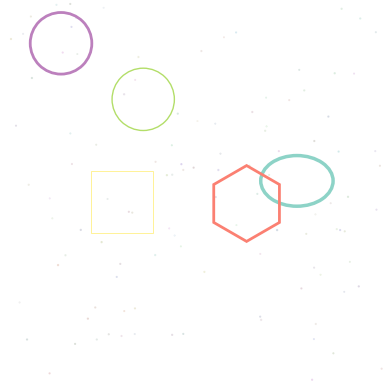[{"shape": "oval", "thickness": 2.5, "radius": 0.47, "center": [0.771, 0.53]}, {"shape": "hexagon", "thickness": 2, "radius": 0.49, "center": [0.64, 0.471]}, {"shape": "circle", "thickness": 1, "radius": 0.4, "center": [0.372, 0.742]}, {"shape": "circle", "thickness": 2, "radius": 0.4, "center": [0.159, 0.888]}, {"shape": "square", "thickness": 0.5, "radius": 0.4, "center": [0.318, 0.476]}]